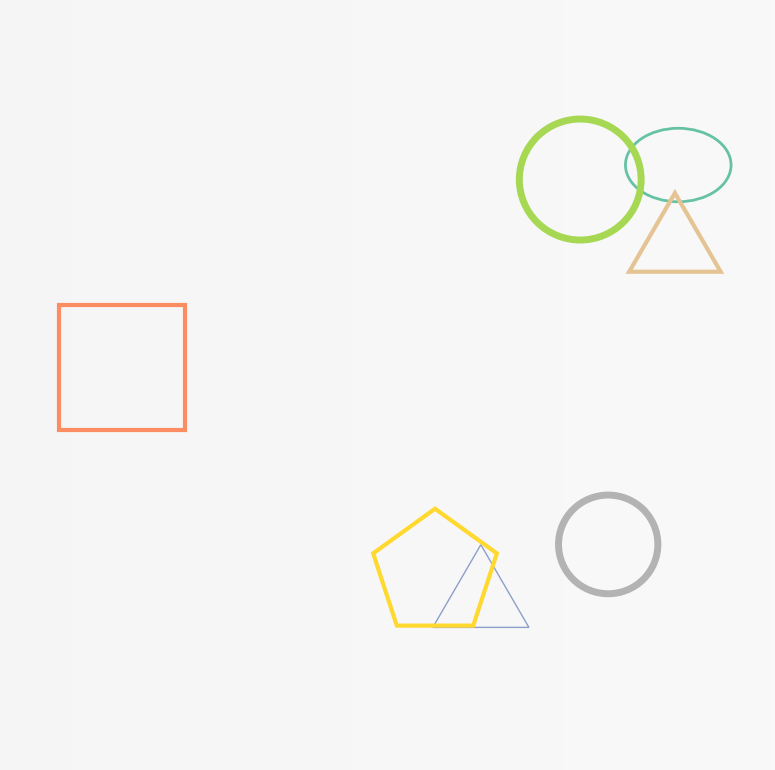[{"shape": "oval", "thickness": 1, "radius": 0.34, "center": [0.875, 0.786]}, {"shape": "square", "thickness": 1.5, "radius": 0.41, "center": [0.157, 0.522]}, {"shape": "triangle", "thickness": 0.5, "radius": 0.36, "center": [0.62, 0.221]}, {"shape": "circle", "thickness": 2.5, "radius": 0.39, "center": [0.749, 0.767]}, {"shape": "pentagon", "thickness": 1.5, "radius": 0.42, "center": [0.561, 0.255]}, {"shape": "triangle", "thickness": 1.5, "radius": 0.34, "center": [0.871, 0.681]}, {"shape": "circle", "thickness": 2.5, "radius": 0.32, "center": [0.785, 0.293]}]